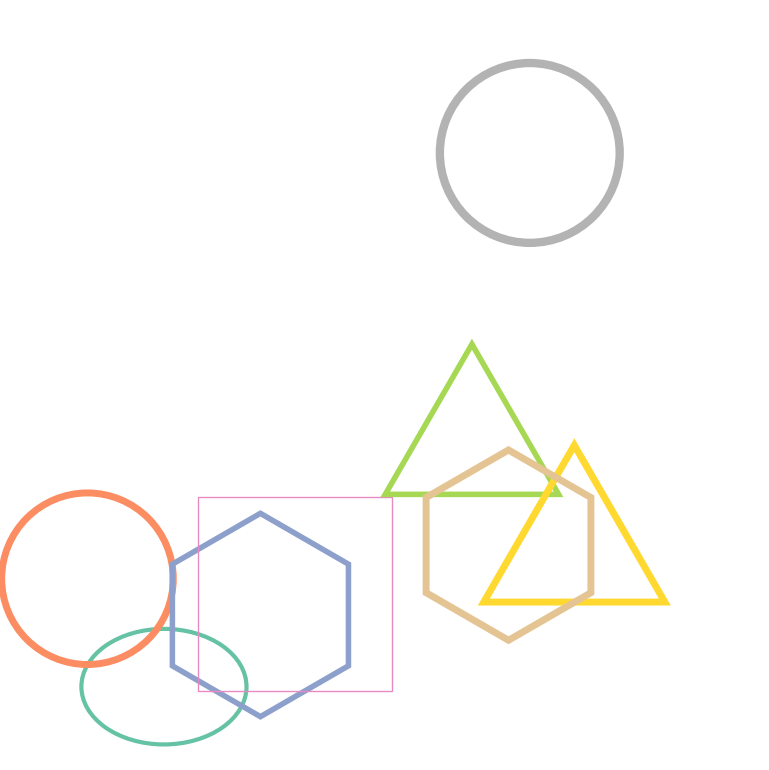[{"shape": "oval", "thickness": 1.5, "radius": 0.54, "center": [0.213, 0.108]}, {"shape": "circle", "thickness": 2.5, "radius": 0.56, "center": [0.114, 0.248]}, {"shape": "hexagon", "thickness": 2, "radius": 0.66, "center": [0.338, 0.201]}, {"shape": "square", "thickness": 0.5, "radius": 0.63, "center": [0.383, 0.228]}, {"shape": "triangle", "thickness": 2, "radius": 0.65, "center": [0.613, 0.423]}, {"shape": "triangle", "thickness": 2.5, "radius": 0.68, "center": [0.746, 0.286]}, {"shape": "hexagon", "thickness": 2.5, "radius": 0.62, "center": [0.66, 0.292]}, {"shape": "circle", "thickness": 3, "radius": 0.58, "center": [0.688, 0.801]}]